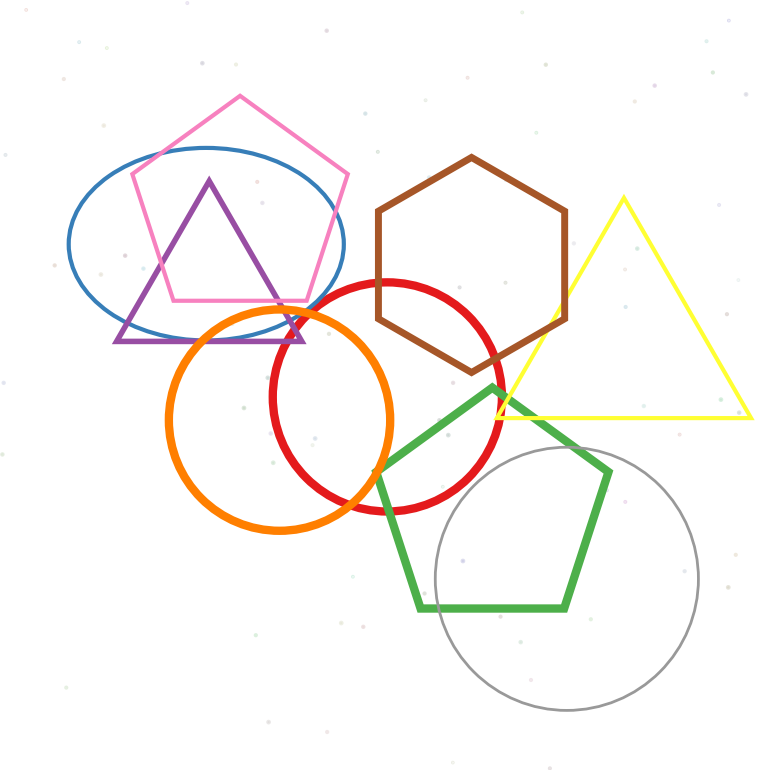[{"shape": "circle", "thickness": 3, "radius": 0.74, "center": [0.503, 0.485]}, {"shape": "oval", "thickness": 1.5, "radius": 0.89, "center": [0.268, 0.683]}, {"shape": "pentagon", "thickness": 3, "radius": 0.79, "center": [0.639, 0.338]}, {"shape": "triangle", "thickness": 2, "radius": 0.69, "center": [0.272, 0.626]}, {"shape": "circle", "thickness": 3, "radius": 0.72, "center": [0.363, 0.454]}, {"shape": "triangle", "thickness": 1.5, "radius": 0.95, "center": [0.81, 0.552]}, {"shape": "hexagon", "thickness": 2.5, "radius": 0.7, "center": [0.612, 0.656]}, {"shape": "pentagon", "thickness": 1.5, "radius": 0.74, "center": [0.312, 0.728]}, {"shape": "circle", "thickness": 1, "radius": 0.85, "center": [0.736, 0.248]}]